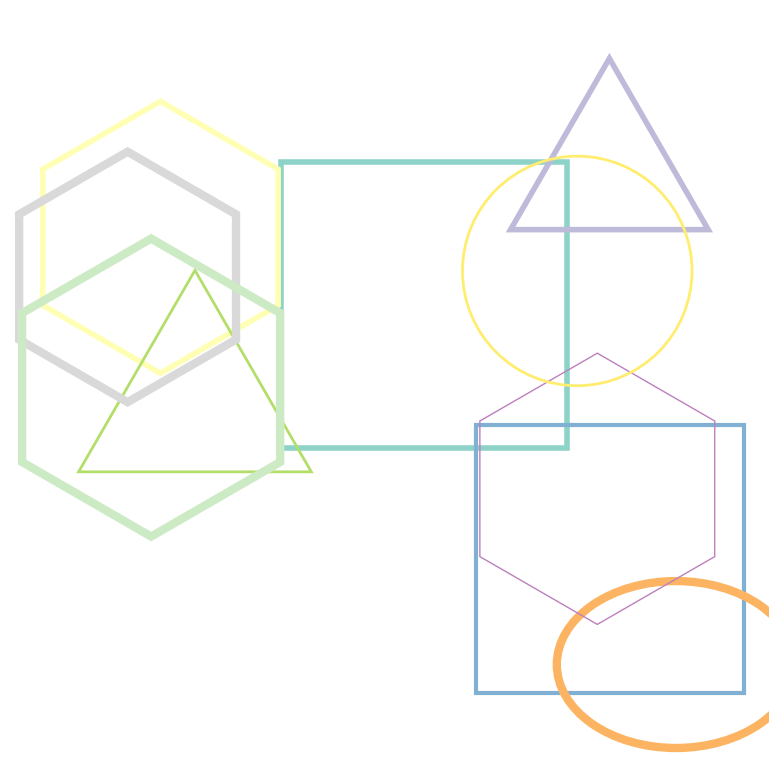[{"shape": "square", "thickness": 2, "radius": 0.93, "center": [0.551, 0.604]}, {"shape": "hexagon", "thickness": 2, "radius": 0.88, "center": [0.208, 0.692]}, {"shape": "triangle", "thickness": 2, "radius": 0.74, "center": [0.791, 0.776]}, {"shape": "square", "thickness": 1.5, "radius": 0.87, "center": [0.792, 0.274]}, {"shape": "oval", "thickness": 3, "radius": 0.77, "center": [0.878, 0.137]}, {"shape": "triangle", "thickness": 1, "radius": 0.87, "center": [0.253, 0.474]}, {"shape": "hexagon", "thickness": 3, "radius": 0.81, "center": [0.166, 0.64]}, {"shape": "hexagon", "thickness": 0.5, "radius": 0.88, "center": [0.776, 0.365]}, {"shape": "hexagon", "thickness": 3, "radius": 0.97, "center": [0.196, 0.497]}, {"shape": "circle", "thickness": 1, "radius": 0.75, "center": [0.75, 0.648]}]